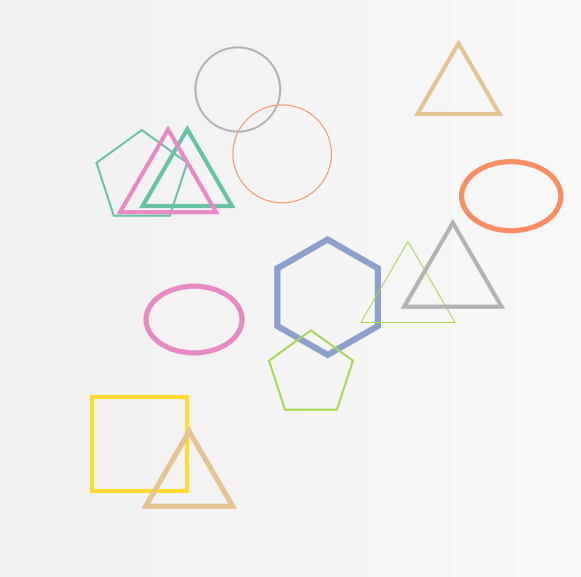[{"shape": "triangle", "thickness": 2, "radius": 0.44, "center": [0.322, 0.687]}, {"shape": "pentagon", "thickness": 1, "radius": 0.41, "center": [0.244, 0.692]}, {"shape": "oval", "thickness": 2.5, "radius": 0.43, "center": [0.879, 0.659]}, {"shape": "circle", "thickness": 0.5, "radius": 0.42, "center": [0.485, 0.733]}, {"shape": "hexagon", "thickness": 3, "radius": 0.5, "center": [0.564, 0.485]}, {"shape": "oval", "thickness": 2.5, "radius": 0.41, "center": [0.334, 0.446]}, {"shape": "triangle", "thickness": 2, "radius": 0.48, "center": [0.289, 0.679]}, {"shape": "triangle", "thickness": 0.5, "radius": 0.47, "center": [0.702, 0.487]}, {"shape": "pentagon", "thickness": 1, "radius": 0.38, "center": [0.535, 0.351]}, {"shape": "square", "thickness": 2, "radius": 0.41, "center": [0.24, 0.23]}, {"shape": "triangle", "thickness": 2, "radius": 0.41, "center": [0.789, 0.843]}, {"shape": "triangle", "thickness": 2.5, "radius": 0.43, "center": [0.325, 0.166]}, {"shape": "circle", "thickness": 1, "radius": 0.36, "center": [0.409, 0.844]}, {"shape": "triangle", "thickness": 2, "radius": 0.48, "center": [0.779, 0.516]}]